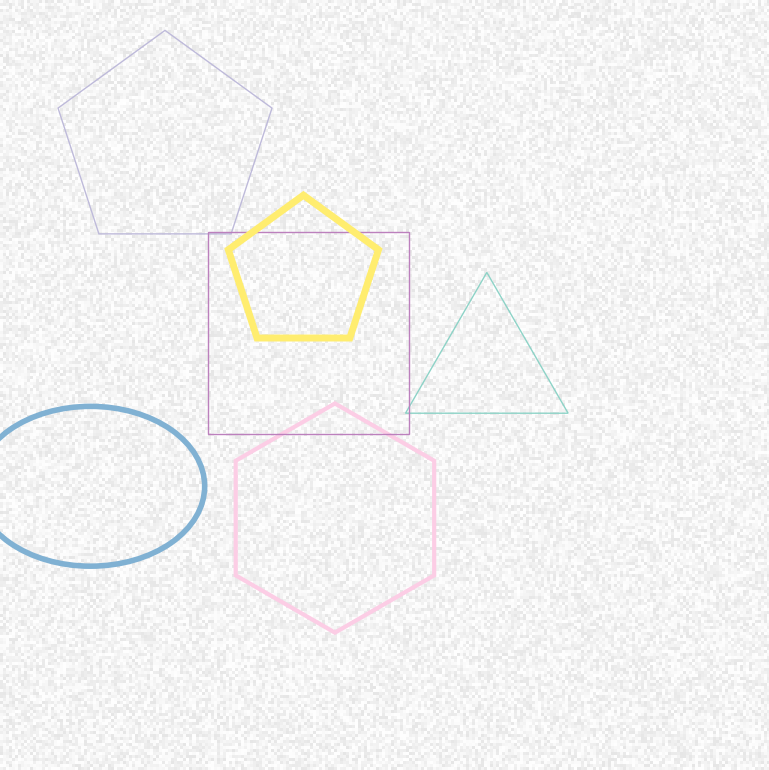[{"shape": "triangle", "thickness": 0.5, "radius": 0.61, "center": [0.632, 0.524]}, {"shape": "pentagon", "thickness": 0.5, "radius": 0.73, "center": [0.214, 0.814]}, {"shape": "oval", "thickness": 2, "radius": 0.74, "center": [0.118, 0.368]}, {"shape": "hexagon", "thickness": 1.5, "radius": 0.74, "center": [0.435, 0.327]}, {"shape": "square", "thickness": 0.5, "radius": 0.66, "center": [0.401, 0.568]}, {"shape": "pentagon", "thickness": 2.5, "radius": 0.51, "center": [0.394, 0.644]}]